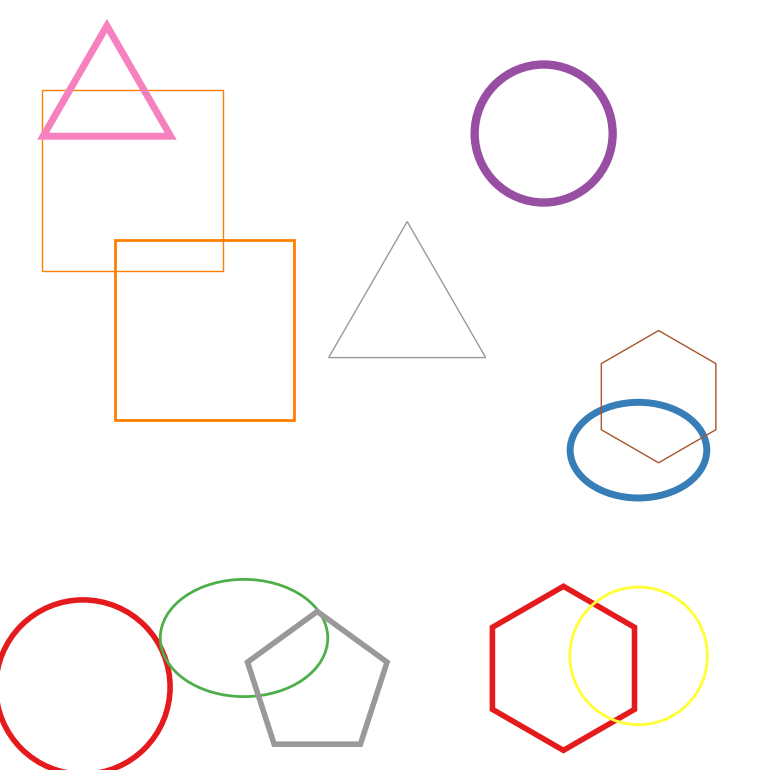[{"shape": "circle", "thickness": 2, "radius": 0.57, "center": [0.108, 0.108]}, {"shape": "hexagon", "thickness": 2, "radius": 0.53, "center": [0.732, 0.132]}, {"shape": "oval", "thickness": 2.5, "radius": 0.44, "center": [0.829, 0.415]}, {"shape": "oval", "thickness": 1, "radius": 0.54, "center": [0.317, 0.171]}, {"shape": "circle", "thickness": 3, "radius": 0.45, "center": [0.706, 0.827]}, {"shape": "square", "thickness": 1, "radius": 0.58, "center": [0.266, 0.572]}, {"shape": "square", "thickness": 0.5, "radius": 0.59, "center": [0.172, 0.765]}, {"shape": "circle", "thickness": 1, "radius": 0.45, "center": [0.829, 0.148]}, {"shape": "hexagon", "thickness": 0.5, "radius": 0.43, "center": [0.855, 0.485]}, {"shape": "triangle", "thickness": 2.5, "radius": 0.48, "center": [0.139, 0.871]}, {"shape": "pentagon", "thickness": 2, "radius": 0.48, "center": [0.412, 0.111]}, {"shape": "triangle", "thickness": 0.5, "radius": 0.59, "center": [0.529, 0.594]}]